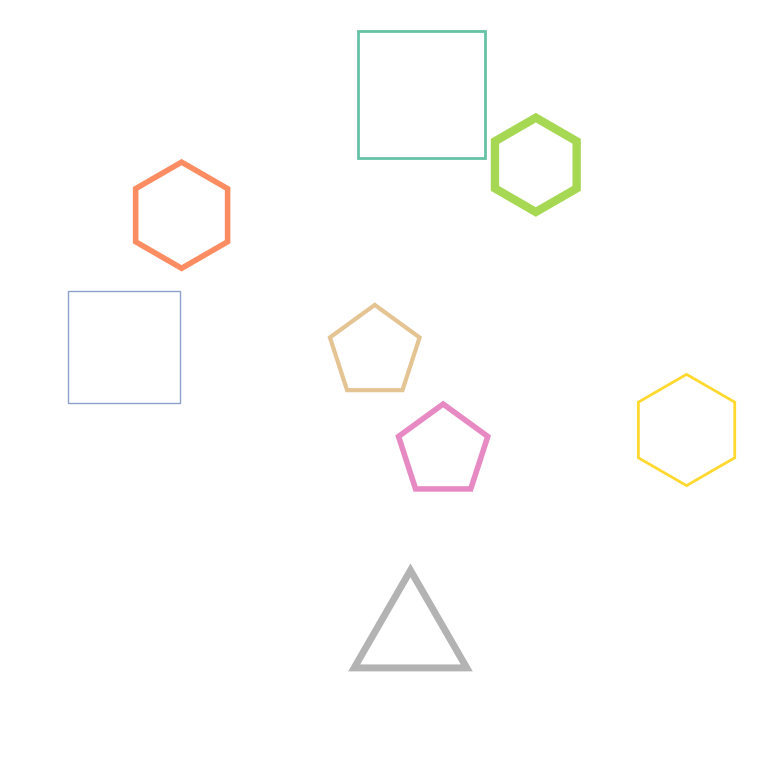[{"shape": "square", "thickness": 1, "radius": 0.41, "center": [0.547, 0.878]}, {"shape": "hexagon", "thickness": 2, "radius": 0.34, "center": [0.236, 0.721]}, {"shape": "square", "thickness": 0.5, "radius": 0.36, "center": [0.161, 0.549]}, {"shape": "pentagon", "thickness": 2, "radius": 0.3, "center": [0.576, 0.414]}, {"shape": "hexagon", "thickness": 3, "radius": 0.31, "center": [0.696, 0.786]}, {"shape": "hexagon", "thickness": 1, "radius": 0.36, "center": [0.892, 0.442]}, {"shape": "pentagon", "thickness": 1.5, "radius": 0.31, "center": [0.487, 0.543]}, {"shape": "triangle", "thickness": 2.5, "radius": 0.42, "center": [0.533, 0.175]}]